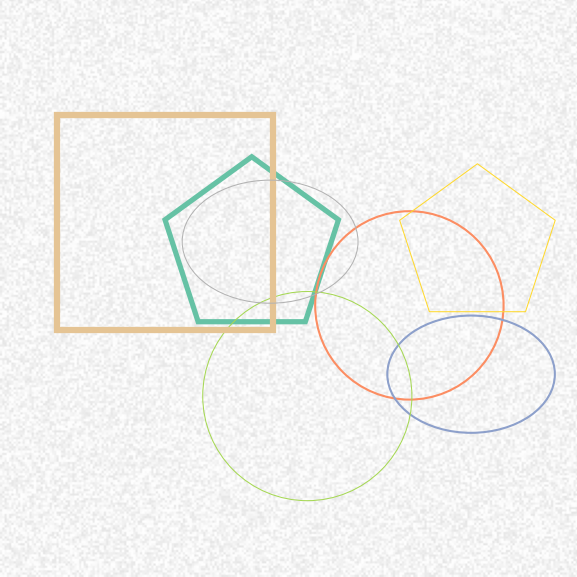[{"shape": "pentagon", "thickness": 2.5, "radius": 0.79, "center": [0.436, 0.57]}, {"shape": "circle", "thickness": 1, "radius": 0.82, "center": [0.709, 0.47]}, {"shape": "oval", "thickness": 1, "radius": 0.73, "center": [0.816, 0.351]}, {"shape": "circle", "thickness": 0.5, "radius": 0.91, "center": [0.532, 0.313]}, {"shape": "pentagon", "thickness": 0.5, "radius": 0.71, "center": [0.827, 0.574]}, {"shape": "square", "thickness": 3, "radius": 0.93, "center": [0.285, 0.614]}, {"shape": "oval", "thickness": 0.5, "radius": 0.76, "center": [0.468, 0.581]}]